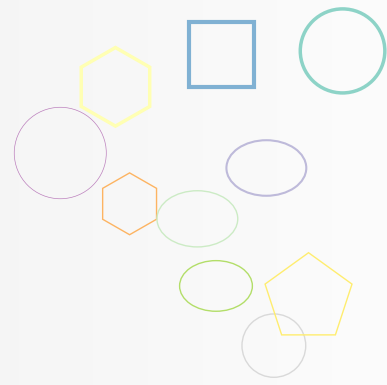[{"shape": "circle", "thickness": 2.5, "radius": 0.55, "center": [0.884, 0.868]}, {"shape": "hexagon", "thickness": 2.5, "radius": 0.51, "center": [0.298, 0.774]}, {"shape": "oval", "thickness": 1.5, "radius": 0.52, "center": [0.687, 0.564]}, {"shape": "square", "thickness": 3, "radius": 0.42, "center": [0.572, 0.859]}, {"shape": "hexagon", "thickness": 1, "radius": 0.4, "center": [0.334, 0.471]}, {"shape": "oval", "thickness": 1, "radius": 0.47, "center": [0.557, 0.257]}, {"shape": "circle", "thickness": 1, "radius": 0.41, "center": [0.707, 0.102]}, {"shape": "circle", "thickness": 0.5, "radius": 0.59, "center": [0.156, 0.603]}, {"shape": "oval", "thickness": 1, "radius": 0.52, "center": [0.509, 0.432]}, {"shape": "pentagon", "thickness": 1, "radius": 0.59, "center": [0.796, 0.226]}]